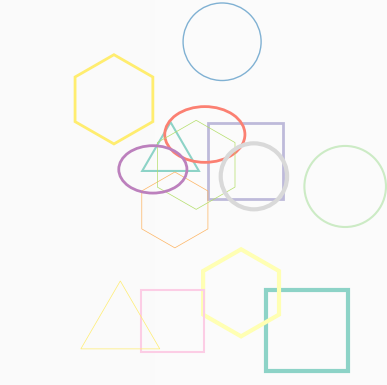[{"shape": "square", "thickness": 3, "radius": 0.53, "center": [0.793, 0.142]}, {"shape": "triangle", "thickness": 1.5, "radius": 0.42, "center": [0.44, 0.598]}, {"shape": "hexagon", "thickness": 3, "radius": 0.57, "center": [0.622, 0.239]}, {"shape": "square", "thickness": 2, "radius": 0.49, "center": [0.634, 0.582]}, {"shape": "oval", "thickness": 2, "radius": 0.52, "center": [0.529, 0.651]}, {"shape": "circle", "thickness": 1, "radius": 0.5, "center": [0.573, 0.892]}, {"shape": "hexagon", "thickness": 0.5, "radius": 0.49, "center": [0.451, 0.455]}, {"shape": "hexagon", "thickness": 0.5, "radius": 0.58, "center": [0.506, 0.572]}, {"shape": "square", "thickness": 1.5, "radius": 0.4, "center": [0.445, 0.165]}, {"shape": "circle", "thickness": 3, "radius": 0.43, "center": [0.655, 0.542]}, {"shape": "oval", "thickness": 2, "radius": 0.44, "center": [0.394, 0.56]}, {"shape": "circle", "thickness": 1.5, "radius": 0.53, "center": [0.891, 0.516]}, {"shape": "hexagon", "thickness": 2, "radius": 0.58, "center": [0.294, 0.742]}, {"shape": "triangle", "thickness": 0.5, "radius": 0.59, "center": [0.31, 0.153]}]